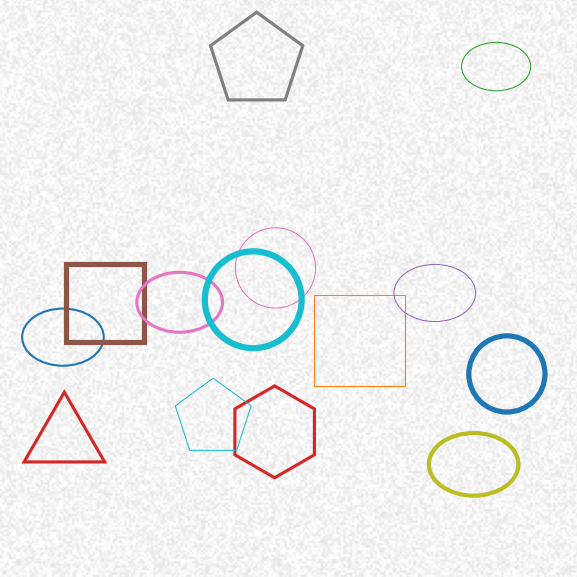[{"shape": "circle", "thickness": 2.5, "radius": 0.33, "center": [0.878, 0.352]}, {"shape": "oval", "thickness": 1, "radius": 0.35, "center": [0.109, 0.415]}, {"shape": "square", "thickness": 0.5, "radius": 0.39, "center": [0.622, 0.409]}, {"shape": "oval", "thickness": 0.5, "radius": 0.3, "center": [0.859, 0.884]}, {"shape": "hexagon", "thickness": 1.5, "radius": 0.4, "center": [0.476, 0.251]}, {"shape": "triangle", "thickness": 1.5, "radius": 0.4, "center": [0.111, 0.239]}, {"shape": "oval", "thickness": 0.5, "radius": 0.35, "center": [0.753, 0.492]}, {"shape": "square", "thickness": 2.5, "radius": 0.34, "center": [0.181, 0.474]}, {"shape": "oval", "thickness": 1.5, "radius": 0.37, "center": [0.311, 0.476]}, {"shape": "circle", "thickness": 0.5, "radius": 0.35, "center": [0.477, 0.535]}, {"shape": "pentagon", "thickness": 1.5, "radius": 0.42, "center": [0.444, 0.894]}, {"shape": "oval", "thickness": 2, "radius": 0.39, "center": [0.82, 0.195]}, {"shape": "pentagon", "thickness": 0.5, "radius": 0.35, "center": [0.369, 0.275]}, {"shape": "circle", "thickness": 3, "radius": 0.42, "center": [0.438, 0.48]}]